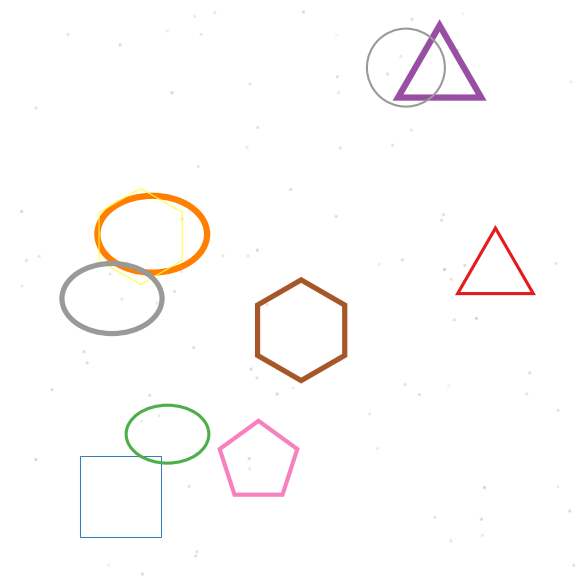[{"shape": "triangle", "thickness": 1.5, "radius": 0.38, "center": [0.858, 0.529]}, {"shape": "square", "thickness": 0.5, "radius": 0.35, "center": [0.209, 0.139]}, {"shape": "oval", "thickness": 1.5, "radius": 0.36, "center": [0.29, 0.247]}, {"shape": "triangle", "thickness": 3, "radius": 0.42, "center": [0.761, 0.872]}, {"shape": "oval", "thickness": 3, "radius": 0.47, "center": [0.264, 0.594]}, {"shape": "hexagon", "thickness": 0.5, "radius": 0.42, "center": [0.244, 0.59]}, {"shape": "hexagon", "thickness": 2.5, "radius": 0.44, "center": [0.521, 0.427]}, {"shape": "pentagon", "thickness": 2, "radius": 0.35, "center": [0.448, 0.2]}, {"shape": "circle", "thickness": 1, "radius": 0.34, "center": [0.703, 0.882]}, {"shape": "oval", "thickness": 2.5, "radius": 0.43, "center": [0.194, 0.482]}]